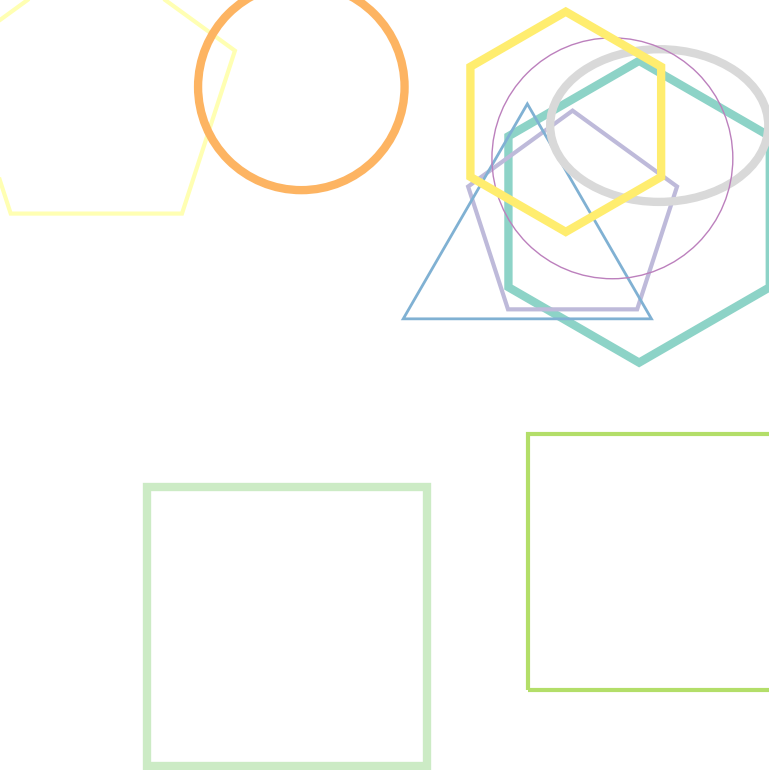[{"shape": "hexagon", "thickness": 3, "radius": 0.98, "center": [0.83, 0.725]}, {"shape": "pentagon", "thickness": 1.5, "radius": 0.95, "center": [0.125, 0.876]}, {"shape": "pentagon", "thickness": 1.5, "radius": 0.71, "center": [0.744, 0.714]}, {"shape": "triangle", "thickness": 1, "radius": 0.93, "center": [0.685, 0.679]}, {"shape": "circle", "thickness": 3, "radius": 0.67, "center": [0.391, 0.887]}, {"shape": "square", "thickness": 1.5, "radius": 0.83, "center": [0.852, 0.27]}, {"shape": "oval", "thickness": 3, "radius": 0.71, "center": [0.856, 0.837]}, {"shape": "circle", "thickness": 0.5, "radius": 0.78, "center": [0.795, 0.794]}, {"shape": "square", "thickness": 3, "radius": 0.91, "center": [0.373, 0.186]}, {"shape": "hexagon", "thickness": 3, "radius": 0.72, "center": [0.735, 0.842]}]